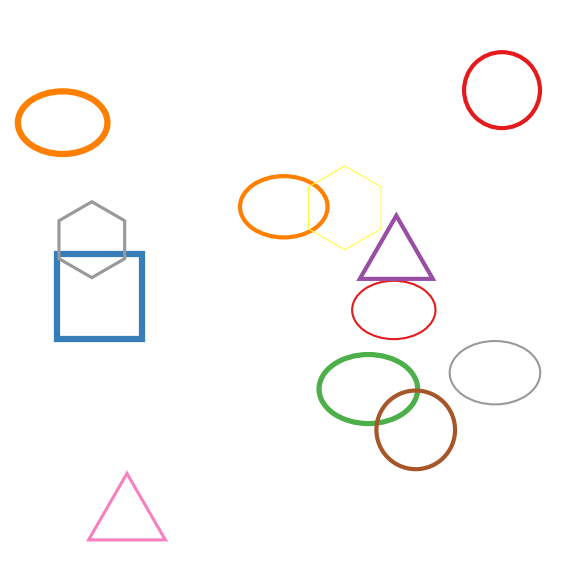[{"shape": "circle", "thickness": 2, "radius": 0.33, "center": [0.869, 0.843]}, {"shape": "oval", "thickness": 1, "radius": 0.36, "center": [0.682, 0.462]}, {"shape": "square", "thickness": 3, "radius": 0.37, "center": [0.172, 0.485]}, {"shape": "oval", "thickness": 2.5, "radius": 0.43, "center": [0.638, 0.325]}, {"shape": "triangle", "thickness": 2, "radius": 0.36, "center": [0.686, 0.553]}, {"shape": "oval", "thickness": 3, "radius": 0.39, "center": [0.109, 0.787]}, {"shape": "oval", "thickness": 2, "radius": 0.38, "center": [0.491, 0.641]}, {"shape": "hexagon", "thickness": 0.5, "radius": 0.36, "center": [0.597, 0.639]}, {"shape": "circle", "thickness": 2, "radius": 0.34, "center": [0.72, 0.255]}, {"shape": "triangle", "thickness": 1.5, "radius": 0.38, "center": [0.22, 0.103]}, {"shape": "oval", "thickness": 1, "radius": 0.39, "center": [0.857, 0.354]}, {"shape": "hexagon", "thickness": 1.5, "radius": 0.33, "center": [0.159, 0.584]}]